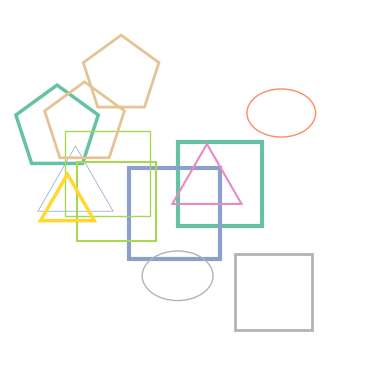[{"shape": "square", "thickness": 3, "radius": 0.55, "center": [0.57, 0.522]}, {"shape": "pentagon", "thickness": 2.5, "radius": 0.56, "center": [0.148, 0.667]}, {"shape": "oval", "thickness": 1, "radius": 0.45, "center": [0.731, 0.706]}, {"shape": "triangle", "thickness": 0.5, "radius": 0.56, "center": [0.196, 0.508]}, {"shape": "square", "thickness": 3, "radius": 0.59, "center": [0.453, 0.445]}, {"shape": "triangle", "thickness": 1.5, "radius": 0.52, "center": [0.537, 0.522]}, {"shape": "square", "thickness": 1, "radius": 0.55, "center": [0.28, 0.549]}, {"shape": "square", "thickness": 1.5, "radius": 0.51, "center": [0.303, 0.477]}, {"shape": "triangle", "thickness": 2.5, "radius": 0.4, "center": [0.175, 0.467]}, {"shape": "pentagon", "thickness": 2, "radius": 0.54, "center": [0.22, 0.678]}, {"shape": "pentagon", "thickness": 2, "radius": 0.52, "center": [0.315, 0.805]}, {"shape": "oval", "thickness": 1, "radius": 0.46, "center": [0.461, 0.284]}, {"shape": "square", "thickness": 2, "radius": 0.5, "center": [0.71, 0.242]}]